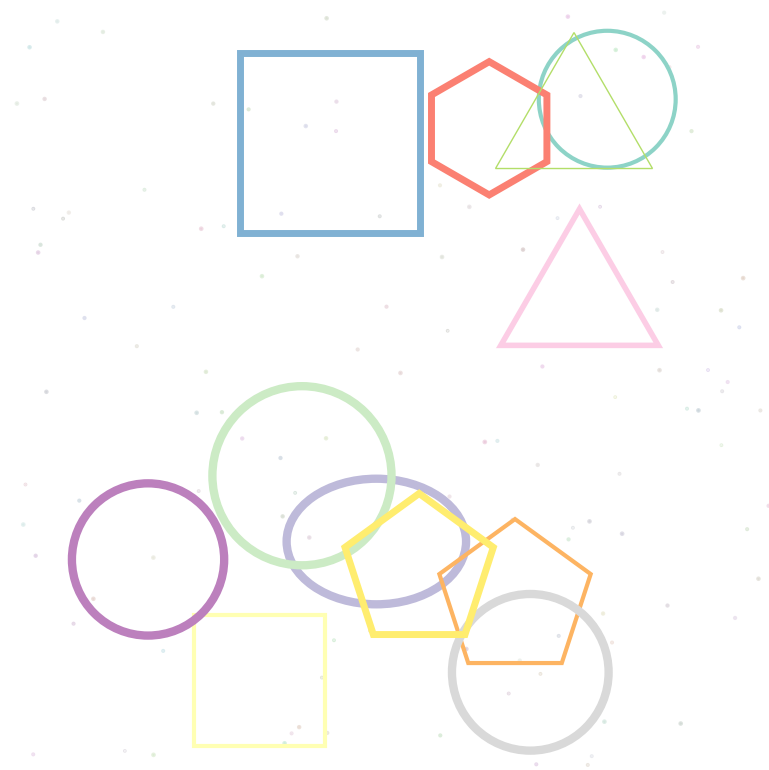[{"shape": "circle", "thickness": 1.5, "radius": 0.44, "center": [0.789, 0.871]}, {"shape": "square", "thickness": 1.5, "radius": 0.42, "center": [0.337, 0.116]}, {"shape": "oval", "thickness": 3, "radius": 0.58, "center": [0.489, 0.297]}, {"shape": "hexagon", "thickness": 2.5, "radius": 0.43, "center": [0.635, 0.833]}, {"shape": "square", "thickness": 2.5, "radius": 0.59, "center": [0.429, 0.814]}, {"shape": "pentagon", "thickness": 1.5, "radius": 0.52, "center": [0.669, 0.223]}, {"shape": "triangle", "thickness": 0.5, "radius": 0.59, "center": [0.745, 0.84]}, {"shape": "triangle", "thickness": 2, "radius": 0.59, "center": [0.753, 0.611]}, {"shape": "circle", "thickness": 3, "radius": 0.51, "center": [0.689, 0.127]}, {"shape": "circle", "thickness": 3, "radius": 0.49, "center": [0.192, 0.273]}, {"shape": "circle", "thickness": 3, "radius": 0.58, "center": [0.392, 0.382]}, {"shape": "pentagon", "thickness": 2.5, "radius": 0.51, "center": [0.544, 0.258]}]